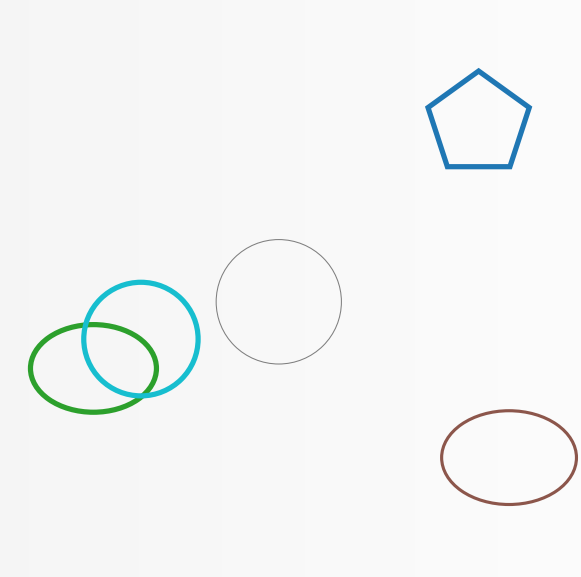[{"shape": "pentagon", "thickness": 2.5, "radius": 0.46, "center": [0.823, 0.785]}, {"shape": "oval", "thickness": 2.5, "radius": 0.54, "center": [0.161, 0.361]}, {"shape": "oval", "thickness": 1.5, "radius": 0.58, "center": [0.876, 0.207]}, {"shape": "circle", "thickness": 0.5, "radius": 0.54, "center": [0.48, 0.477]}, {"shape": "circle", "thickness": 2.5, "radius": 0.49, "center": [0.242, 0.412]}]